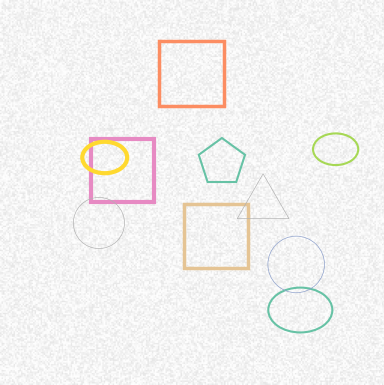[{"shape": "oval", "thickness": 1.5, "radius": 0.42, "center": [0.78, 0.195]}, {"shape": "pentagon", "thickness": 1.5, "radius": 0.32, "center": [0.576, 0.578]}, {"shape": "square", "thickness": 2.5, "radius": 0.42, "center": [0.498, 0.81]}, {"shape": "circle", "thickness": 0.5, "radius": 0.37, "center": [0.769, 0.313]}, {"shape": "square", "thickness": 3, "radius": 0.41, "center": [0.318, 0.558]}, {"shape": "oval", "thickness": 1.5, "radius": 0.29, "center": [0.872, 0.612]}, {"shape": "oval", "thickness": 3, "radius": 0.29, "center": [0.272, 0.591]}, {"shape": "square", "thickness": 2.5, "radius": 0.42, "center": [0.56, 0.388]}, {"shape": "circle", "thickness": 0.5, "radius": 0.33, "center": [0.257, 0.421]}, {"shape": "triangle", "thickness": 0.5, "radius": 0.39, "center": [0.683, 0.471]}]